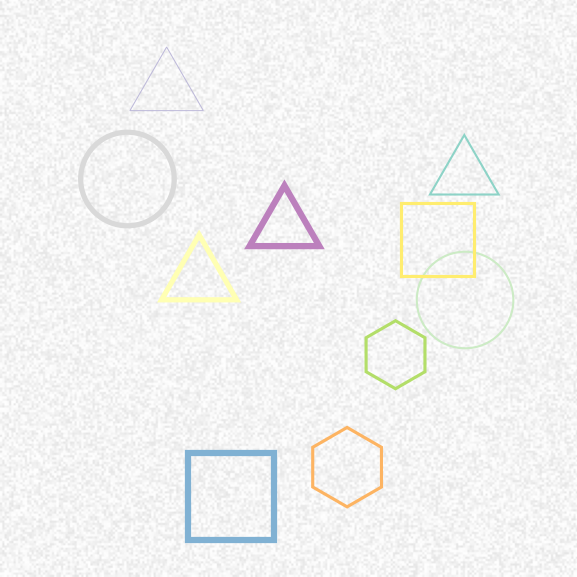[{"shape": "triangle", "thickness": 1, "radius": 0.34, "center": [0.804, 0.697]}, {"shape": "triangle", "thickness": 2.5, "radius": 0.38, "center": [0.345, 0.518]}, {"shape": "triangle", "thickness": 0.5, "radius": 0.37, "center": [0.289, 0.844]}, {"shape": "square", "thickness": 3, "radius": 0.38, "center": [0.4, 0.14]}, {"shape": "hexagon", "thickness": 1.5, "radius": 0.34, "center": [0.601, 0.19]}, {"shape": "hexagon", "thickness": 1.5, "radius": 0.29, "center": [0.685, 0.385]}, {"shape": "circle", "thickness": 2.5, "radius": 0.41, "center": [0.221, 0.689]}, {"shape": "triangle", "thickness": 3, "radius": 0.35, "center": [0.493, 0.608]}, {"shape": "circle", "thickness": 1, "radius": 0.42, "center": [0.805, 0.48]}, {"shape": "square", "thickness": 1.5, "radius": 0.31, "center": [0.757, 0.584]}]